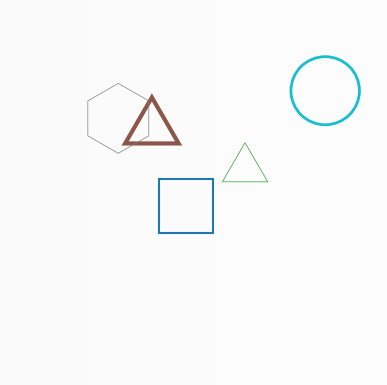[{"shape": "square", "thickness": 1.5, "radius": 0.35, "center": [0.481, 0.465]}, {"shape": "triangle", "thickness": 0.5, "radius": 0.34, "center": [0.632, 0.562]}, {"shape": "triangle", "thickness": 3, "radius": 0.4, "center": [0.392, 0.667]}, {"shape": "hexagon", "thickness": 0.5, "radius": 0.45, "center": [0.305, 0.693]}, {"shape": "circle", "thickness": 2, "radius": 0.44, "center": [0.839, 0.764]}]